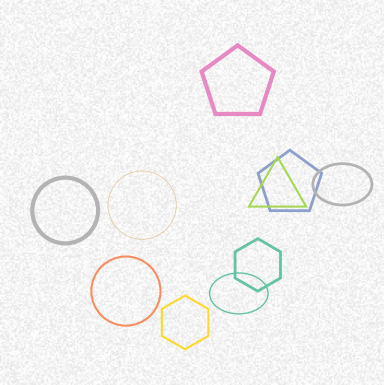[{"shape": "hexagon", "thickness": 2, "radius": 0.34, "center": [0.67, 0.312]}, {"shape": "oval", "thickness": 1, "radius": 0.38, "center": [0.62, 0.238]}, {"shape": "circle", "thickness": 1.5, "radius": 0.45, "center": [0.327, 0.244]}, {"shape": "pentagon", "thickness": 2, "radius": 0.43, "center": [0.753, 0.523]}, {"shape": "pentagon", "thickness": 3, "radius": 0.49, "center": [0.617, 0.784]}, {"shape": "triangle", "thickness": 1.5, "radius": 0.43, "center": [0.721, 0.506]}, {"shape": "hexagon", "thickness": 1.5, "radius": 0.35, "center": [0.481, 0.163]}, {"shape": "circle", "thickness": 0.5, "radius": 0.44, "center": [0.369, 0.467]}, {"shape": "oval", "thickness": 2, "radius": 0.38, "center": [0.889, 0.521]}, {"shape": "circle", "thickness": 3, "radius": 0.43, "center": [0.169, 0.453]}]